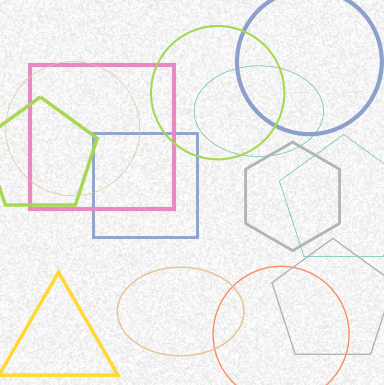[{"shape": "oval", "thickness": 0.5, "radius": 0.84, "center": [0.672, 0.711]}, {"shape": "pentagon", "thickness": 0.5, "radius": 0.88, "center": [0.893, 0.475]}, {"shape": "circle", "thickness": 1, "radius": 0.88, "center": [0.73, 0.132]}, {"shape": "square", "thickness": 2, "radius": 0.67, "center": [0.376, 0.519]}, {"shape": "circle", "thickness": 3, "radius": 0.94, "center": [0.804, 0.84]}, {"shape": "square", "thickness": 3, "radius": 0.94, "center": [0.265, 0.644]}, {"shape": "circle", "thickness": 1.5, "radius": 0.87, "center": [0.565, 0.759]}, {"shape": "pentagon", "thickness": 2.5, "radius": 0.78, "center": [0.105, 0.593]}, {"shape": "triangle", "thickness": 2.5, "radius": 0.89, "center": [0.152, 0.115]}, {"shape": "circle", "thickness": 0.5, "radius": 0.87, "center": [0.189, 0.666]}, {"shape": "oval", "thickness": 1, "radius": 0.82, "center": [0.469, 0.191]}, {"shape": "hexagon", "thickness": 2, "radius": 0.7, "center": [0.76, 0.49]}, {"shape": "pentagon", "thickness": 1, "radius": 0.83, "center": [0.865, 0.214]}]